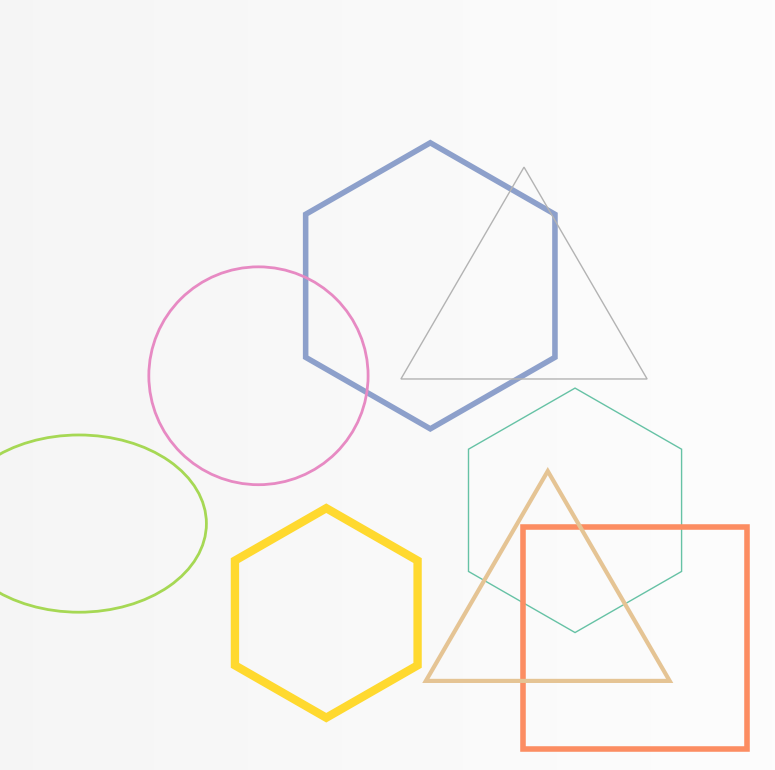[{"shape": "hexagon", "thickness": 0.5, "radius": 0.79, "center": [0.742, 0.337]}, {"shape": "square", "thickness": 2, "radius": 0.72, "center": [0.819, 0.171]}, {"shape": "hexagon", "thickness": 2, "radius": 0.93, "center": [0.555, 0.629]}, {"shape": "circle", "thickness": 1, "radius": 0.71, "center": [0.334, 0.512]}, {"shape": "oval", "thickness": 1, "radius": 0.82, "center": [0.102, 0.32]}, {"shape": "hexagon", "thickness": 3, "radius": 0.68, "center": [0.421, 0.204]}, {"shape": "triangle", "thickness": 1.5, "radius": 0.91, "center": [0.707, 0.207]}, {"shape": "triangle", "thickness": 0.5, "radius": 0.92, "center": [0.676, 0.6]}]